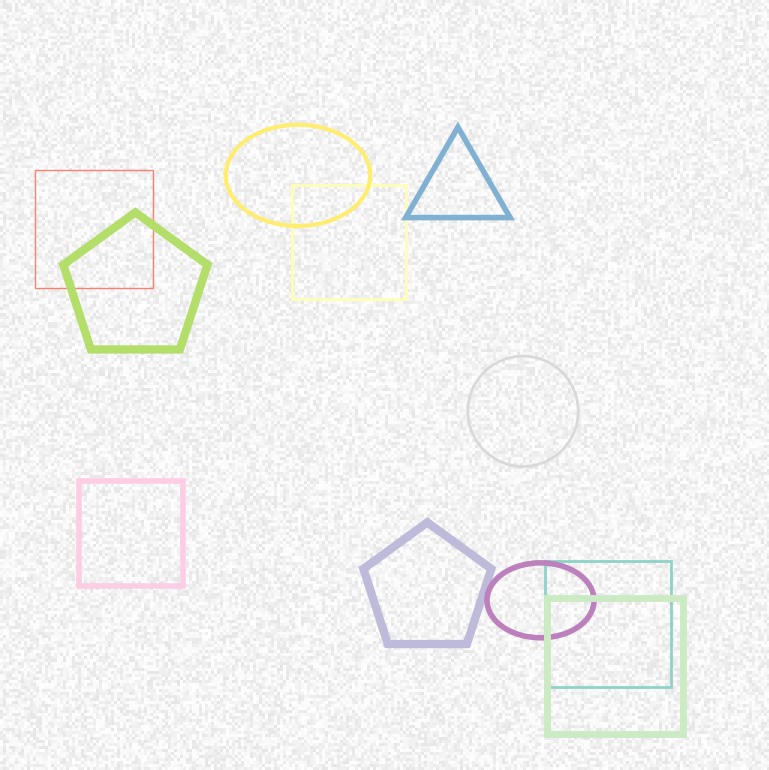[{"shape": "square", "thickness": 1, "radius": 0.41, "center": [0.79, 0.189]}, {"shape": "square", "thickness": 1, "radius": 0.37, "center": [0.453, 0.686]}, {"shape": "pentagon", "thickness": 3, "radius": 0.44, "center": [0.555, 0.234]}, {"shape": "square", "thickness": 0.5, "radius": 0.38, "center": [0.122, 0.702]}, {"shape": "triangle", "thickness": 2, "radius": 0.39, "center": [0.595, 0.757]}, {"shape": "pentagon", "thickness": 3, "radius": 0.49, "center": [0.176, 0.626]}, {"shape": "square", "thickness": 2, "radius": 0.34, "center": [0.17, 0.308]}, {"shape": "circle", "thickness": 1, "radius": 0.36, "center": [0.679, 0.466]}, {"shape": "oval", "thickness": 2, "radius": 0.35, "center": [0.702, 0.22]}, {"shape": "square", "thickness": 2.5, "radius": 0.44, "center": [0.799, 0.135]}, {"shape": "oval", "thickness": 1.5, "radius": 0.47, "center": [0.387, 0.772]}]